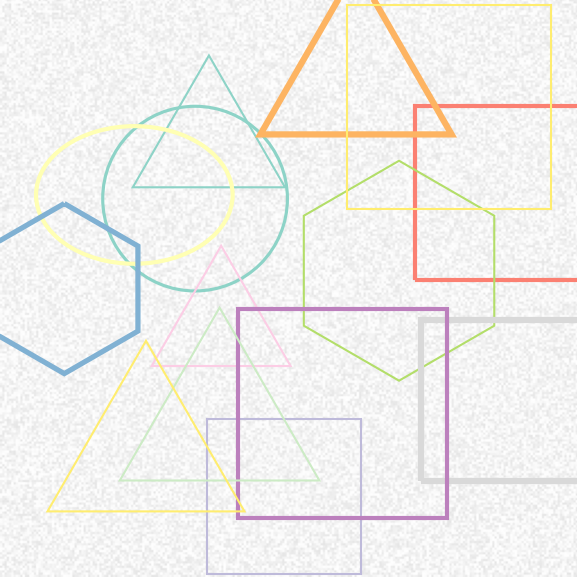[{"shape": "circle", "thickness": 1.5, "radius": 0.8, "center": [0.338, 0.655]}, {"shape": "triangle", "thickness": 1, "radius": 0.76, "center": [0.362, 0.751]}, {"shape": "oval", "thickness": 2, "radius": 0.85, "center": [0.233, 0.662]}, {"shape": "square", "thickness": 1, "radius": 0.67, "center": [0.492, 0.139]}, {"shape": "square", "thickness": 2, "radius": 0.75, "center": [0.869, 0.665]}, {"shape": "hexagon", "thickness": 2.5, "radius": 0.74, "center": [0.111, 0.499]}, {"shape": "triangle", "thickness": 3, "radius": 0.96, "center": [0.616, 0.862]}, {"shape": "hexagon", "thickness": 1, "radius": 0.95, "center": [0.691, 0.53]}, {"shape": "triangle", "thickness": 1, "radius": 0.69, "center": [0.383, 0.435]}, {"shape": "square", "thickness": 3, "radius": 0.7, "center": [0.868, 0.305]}, {"shape": "square", "thickness": 2, "radius": 0.91, "center": [0.593, 0.282]}, {"shape": "triangle", "thickness": 1, "radius": 1.0, "center": [0.38, 0.267]}, {"shape": "triangle", "thickness": 1, "radius": 0.98, "center": [0.253, 0.212]}, {"shape": "square", "thickness": 1, "radius": 0.88, "center": [0.777, 0.814]}]